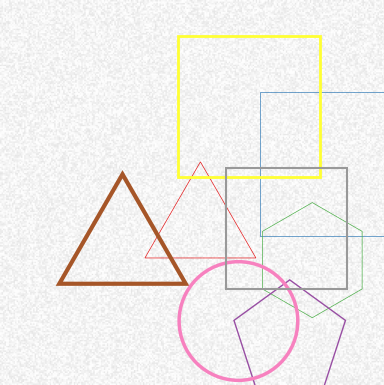[{"shape": "triangle", "thickness": 0.5, "radius": 0.83, "center": [0.521, 0.413]}, {"shape": "square", "thickness": 0.5, "radius": 0.94, "center": [0.861, 0.574]}, {"shape": "hexagon", "thickness": 0.5, "radius": 0.75, "center": [0.811, 0.324]}, {"shape": "pentagon", "thickness": 1, "radius": 0.76, "center": [0.753, 0.121]}, {"shape": "square", "thickness": 2, "radius": 0.92, "center": [0.647, 0.724]}, {"shape": "triangle", "thickness": 3, "radius": 0.95, "center": [0.318, 0.358]}, {"shape": "circle", "thickness": 2.5, "radius": 0.77, "center": [0.619, 0.166]}, {"shape": "square", "thickness": 1.5, "radius": 0.78, "center": [0.743, 0.406]}]